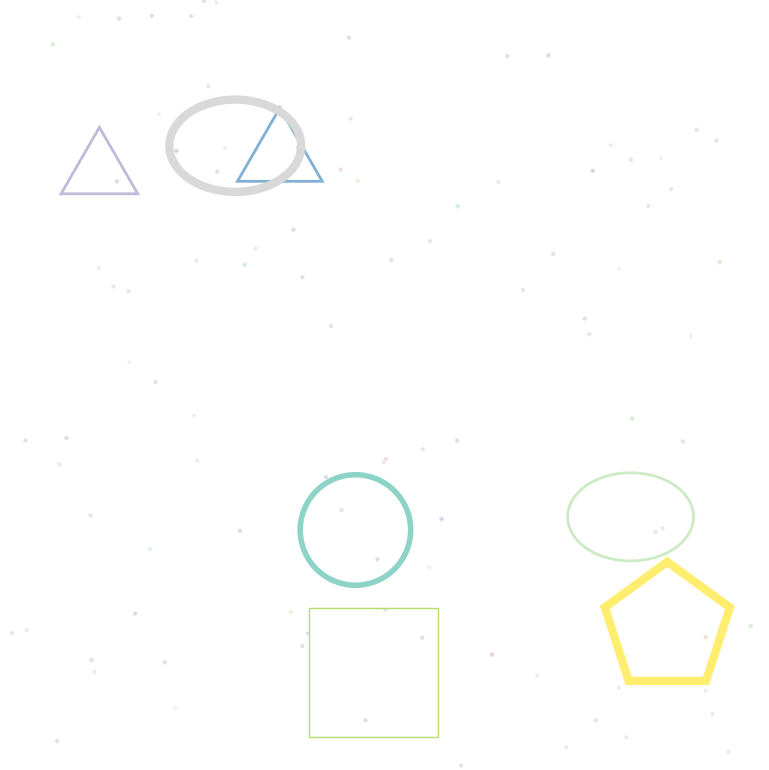[{"shape": "circle", "thickness": 2, "radius": 0.36, "center": [0.462, 0.312]}, {"shape": "triangle", "thickness": 1, "radius": 0.29, "center": [0.129, 0.777]}, {"shape": "triangle", "thickness": 1, "radius": 0.32, "center": [0.363, 0.796]}, {"shape": "square", "thickness": 0.5, "radius": 0.42, "center": [0.485, 0.126]}, {"shape": "oval", "thickness": 3, "radius": 0.43, "center": [0.305, 0.811]}, {"shape": "oval", "thickness": 1, "radius": 0.41, "center": [0.819, 0.329]}, {"shape": "pentagon", "thickness": 3, "radius": 0.43, "center": [0.867, 0.185]}]